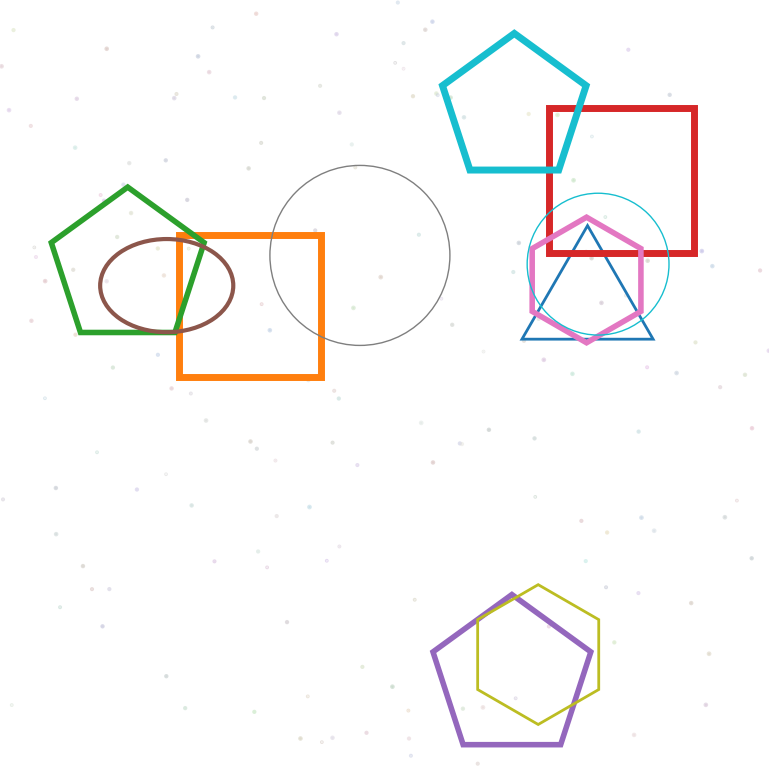[{"shape": "triangle", "thickness": 1, "radius": 0.49, "center": [0.763, 0.609]}, {"shape": "square", "thickness": 2.5, "radius": 0.46, "center": [0.325, 0.603]}, {"shape": "pentagon", "thickness": 2, "radius": 0.52, "center": [0.166, 0.653]}, {"shape": "square", "thickness": 2.5, "radius": 0.47, "center": [0.807, 0.766]}, {"shape": "pentagon", "thickness": 2, "radius": 0.54, "center": [0.665, 0.12]}, {"shape": "oval", "thickness": 1.5, "radius": 0.43, "center": [0.217, 0.629]}, {"shape": "hexagon", "thickness": 2, "radius": 0.41, "center": [0.762, 0.636]}, {"shape": "circle", "thickness": 0.5, "radius": 0.58, "center": [0.467, 0.668]}, {"shape": "hexagon", "thickness": 1, "radius": 0.45, "center": [0.699, 0.15]}, {"shape": "pentagon", "thickness": 2.5, "radius": 0.49, "center": [0.668, 0.859]}, {"shape": "circle", "thickness": 0.5, "radius": 0.46, "center": [0.777, 0.657]}]